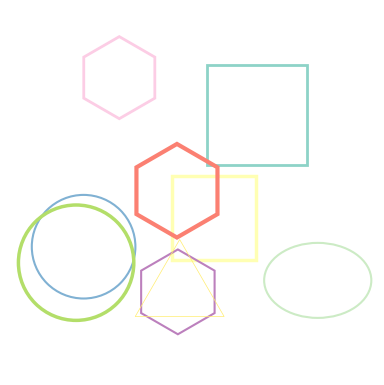[{"shape": "square", "thickness": 2, "radius": 0.65, "center": [0.668, 0.702]}, {"shape": "square", "thickness": 2.5, "radius": 0.55, "center": [0.557, 0.433]}, {"shape": "hexagon", "thickness": 3, "radius": 0.61, "center": [0.46, 0.505]}, {"shape": "circle", "thickness": 1.5, "radius": 0.67, "center": [0.217, 0.359]}, {"shape": "circle", "thickness": 2.5, "radius": 0.75, "center": [0.198, 0.318]}, {"shape": "hexagon", "thickness": 2, "radius": 0.53, "center": [0.31, 0.798]}, {"shape": "hexagon", "thickness": 1.5, "radius": 0.55, "center": [0.462, 0.242]}, {"shape": "oval", "thickness": 1.5, "radius": 0.7, "center": [0.825, 0.272]}, {"shape": "triangle", "thickness": 0.5, "radius": 0.67, "center": [0.467, 0.244]}]